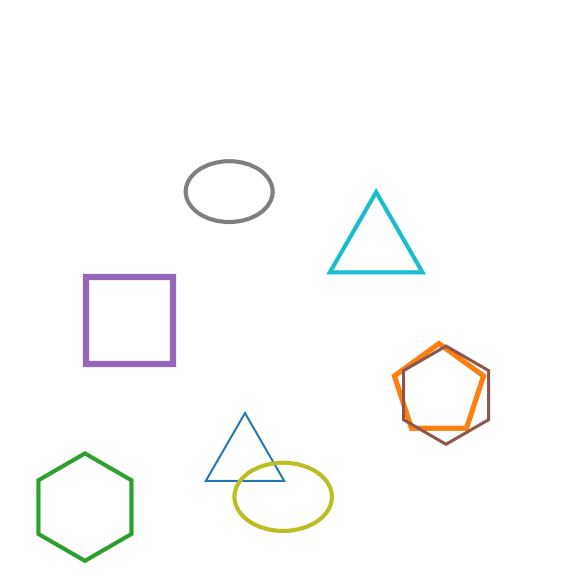[{"shape": "triangle", "thickness": 1, "radius": 0.39, "center": [0.424, 0.205]}, {"shape": "pentagon", "thickness": 2.5, "radius": 0.41, "center": [0.76, 0.323]}, {"shape": "hexagon", "thickness": 2, "radius": 0.47, "center": [0.147, 0.121]}, {"shape": "square", "thickness": 3, "radius": 0.38, "center": [0.224, 0.444]}, {"shape": "hexagon", "thickness": 1.5, "radius": 0.43, "center": [0.772, 0.315]}, {"shape": "oval", "thickness": 2, "radius": 0.38, "center": [0.397, 0.667]}, {"shape": "oval", "thickness": 2, "radius": 0.42, "center": [0.49, 0.139]}, {"shape": "triangle", "thickness": 2, "radius": 0.46, "center": [0.651, 0.574]}]